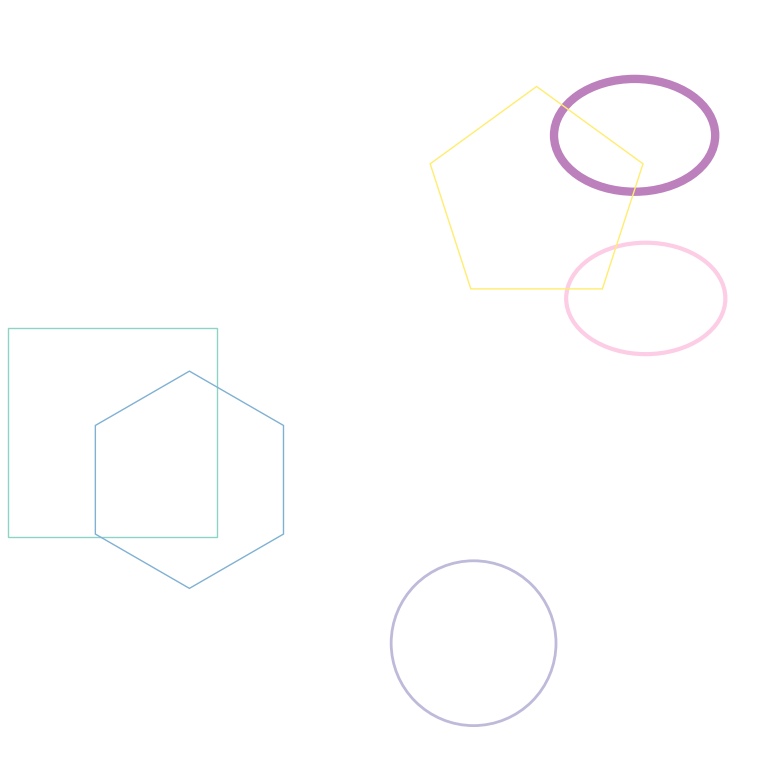[{"shape": "square", "thickness": 0.5, "radius": 0.68, "center": [0.146, 0.439]}, {"shape": "circle", "thickness": 1, "radius": 0.54, "center": [0.615, 0.165]}, {"shape": "hexagon", "thickness": 0.5, "radius": 0.71, "center": [0.246, 0.377]}, {"shape": "oval", "thickness": 1.5, "radius": 0.52, "center": [0.839, 0.612]}, {"shape": "oval", "thickness": 3, "radius": 0.52, "center": [0.824, 0.824]}, {"shape": "pentagon", "thickness": 0.5, "radius": 0.73, "center": [0.697, 0.742]}]